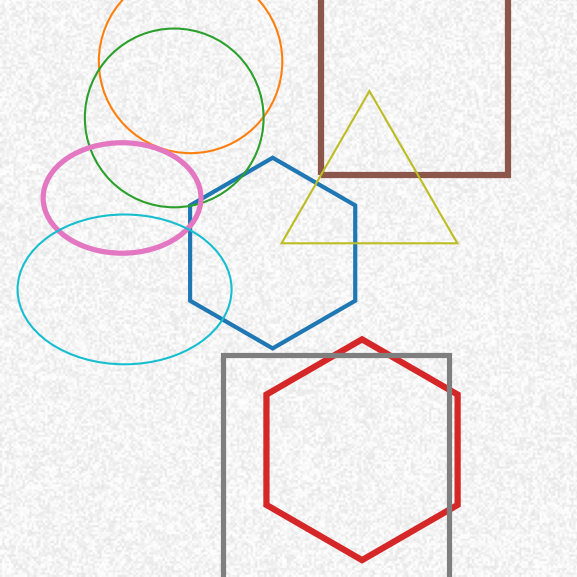[{"shape": "hexagon", "thickness": 2, "radius": 0.83, "center": [0.472, 0.561]}, {"shape": "circle", "thickness": 1, "radius": 0.79, "center": [0.33, 0.893]}, {"shape": "circle", "thickness": 1, "radius": 0.77, "center": [0.302, 0.795]}, {"shape": "hexagon", "thickness": 3, "radius": 0.96, "center": [0.627, 0.22]}, {"shape": "square", "thickness": 3, "radius": 0.81, "center": [0.718, 0.857]}, {"shape": "oval", "thickness": 2.5, "radius": 0.68, "center": [0.211, 0.656]}, {"shape": "square", "thickness": 2.5, "radius": 0.98, "center": [0.582, 0.188]}, {"shape": "triangle", "thickness": 1, "radius": 0.88, "center": [0.64, 0.666]}, {"shape": "oval", "thickness": 1, "radius": 0.93, "center": [0.216, 0.498]}]